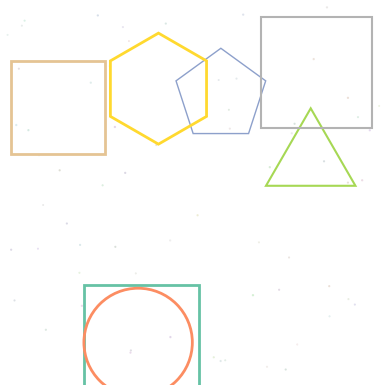[{"shape": "square", "thickness": 2, "radius": 0.75, "center": [0.367, 0.11]}, {"shape": "circle", "thickness": 2, "radius": 0.7, "center": [0.359, 0.111]}, {"shape": "pentagon", "thickness": 1, "radius": 0.61, "center": [0.574, 0.752]}, {"shape": "triangle", "thickness": 1.5, "radius": 0.67, "center": [0.807, 0.585]}, {"shape": "hexagon", "thickness": 2, "radius": 0.72, "center": [0.412, 0.77]}, {"shape": "square", "thickness": 2, "radius": 0.61, "center": [0.15, 0.721]}, {"shape": "square", "thickness": 1.5, "radius": 0.72, "center": [0.821, 0.811]}]